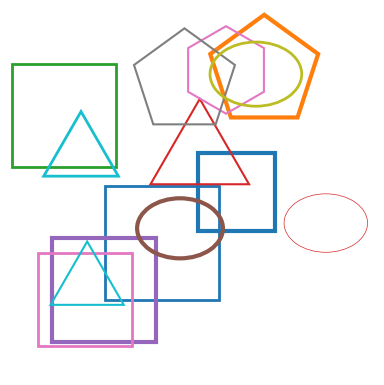[{"shape": "square", "thickness": 3, "radius": 0.51, "center": [0.614, 0.5]}, {"shape": "square", "thickness": 2, "radius": 0.74, "center": [0.421, 0.369]}, {"shape": "pentagon", "thickness": 3, "radius": 0.74, "center": [0.686, 0.814]}, {"shape": "square", "thickness": 2, "radius": 0.67, "center": [0.166, 0.7]}, {"shape": "oval", "thickness": 0.5, "radius": 0.54, "center": [0.846, 0.421]}, {"shape": "triangle", "thickness": 1.5, "radius": 0.74, "center": [0.519, 0.595]}, {"shape": "square", "thickness": 3, "radius": 0.68, "center": [0.27, 0.247]}, {"shape": "oval", "thickness": 3, "radius": 0.56, "center": [0.468, 0.407]}, {"shape": "hexagon", "thickness": 1.5, "radius": 0.57, "center": [0.587, 0.818]}, {"shape": "square", "thickness": 2, "radius": 0.61, "center": [0.221, 0.223]}, {"shape": "pentagon", "thickness": 1.5, "radius": 0.69, "center": [0.479, 0.789]}, {"shape": "oval", "thickness": 2, "radius": 0.6, "center": [0.665, 0.807]}, {"shape": "triangle", "thickness": 1.5, "radius": 0.55, "center": [0.226, 0.263]}, {"shape": "triangle", "thickness": 2, "radius": 0.56, "center": [0.21, 0.598]}]